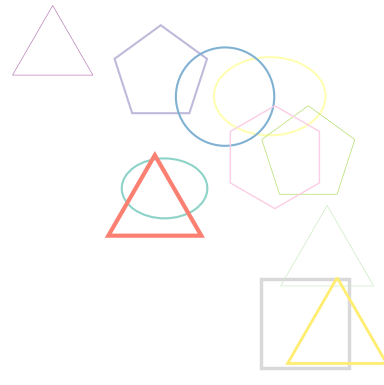[{"shape": "oval", "thickness": 1.5, "radius": 0.56, "center": [0.427, 0.511]}, {"shape": "oval", "thickness": 1.5, "radius": 0.73, "center": [0.701, 0.75]}, {"shape": "pentagon", "thickness": 1.5, "radius": 0.63, "center": [0.418, 0.808]}, {"shape": "triangle", "thickness": 3, "radius": 0.7, "center": [0.402, 0.458]}, {"shape": "circle", "thickness": 1.5, "radius": 0.64, "center": [0.585, 0.749]}, {"shape": "pentagon", "thickness": 0.5, "radius": 0.64, "center": [0.801, 0.598]}, {"shape": "hexagon", "thickness": 1, "radius": 0.67, "center": [0.714, 0.592]}, {"shape": "square", "thickness": 2.5, "radius": 0.57, "center": [0.792, 0.159]}, {"shape": "triangle", "thickness": 0.5, "radius": 0.6, "center": [0.137, 0.865]}, {"shape": "triangle", "thickness": 0.5, "radius": 0.7, "center": [0.85, 0.327]}, {"shape": "triangle", "thickness": 2, "radius": 0.74, "center": [0.876, 0.13]}]